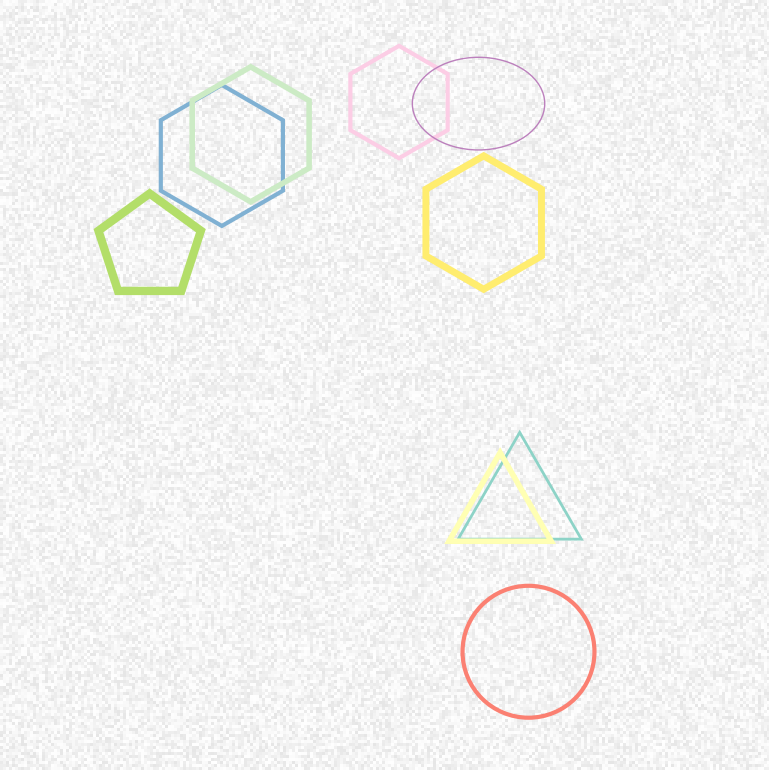[{"shape": "triangle", "thickness": 1, "radius": 0.46, "center": [0.675, 0.346]}, {"shape": "triangle", "thickness": 2, "radius": 0.38, "center": [0.649, 0.335]}, {"shape": "circle", "thickness": 1.5, "radius": 0.43, "center": [0.686, 0.154]}, {"shape": "hexagon", "thickness": 1.5, "radius": 0.46, "center": [0.288, 0.798]}, {"shape": "pentagon", "thickness": 3, "radius": 0.35, "center": [0.194, 0.679]}, {"shape": "hexagon", "thickness": 1.5, "radius": 0.36, "center": [0.518, 0.867]}, {"shape": "oval", "thickness": 0.5, "radius": 0.43, "center": [0.621, 0.865]}, {"shape": "hexagon", "thickness": 2, "radius": 0.44, "center": [0.326, 0.826]}, {"shape": "hexagon", "thickness": 2.5, "radius": 0.43, "center": [0.628, 0.711]}]